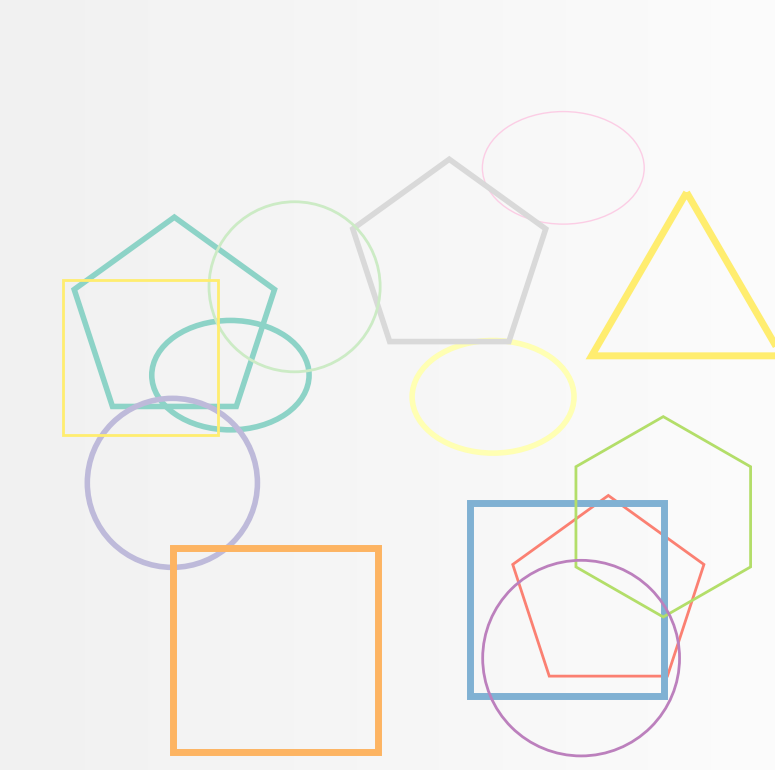[{"shape": "pentagon", "thickness": 2, "radius": 0.68, "center": [0.225, 0.582]}, {"shape": "oval", "thickness": 2, "radius": 0.51, "center": [0.297, 0.513]}, {"shape": "oval", "thickness": 2, "radius": 0.52, "center": [0.636, 0.485]}, {"shape": "circle", "thickness": 2, "radius": 0.55, "center": [0.222, 0.373]}, {"shape": "pentagon", "thickness": 1, "radius": 0.65, "center": [0.785, 0.227]}, {"shape": "square", "thickness": 2.5, "radius": 0.63, "center": [0.732, 0.222]}, {"shape": "square", "thickness": 2.5, "radius": 0.66, "center": [0.356, 0.156]}, {"shape": "hexagon", "thickness": 1, "radius": 0.65, "center": [0.856, 0.329]}, {"shape": "oval", "thickness": 0.5, "radius": 0.52, "center": [0.727, 0.782]}, {"shape": "pentagon", "thickness": 2, "radius": 0.65, "center": [0.58, 0.662]}, {"shape": "circle", "thickness": 1, "radius": 0.64, "center": [0.75, 0.145]}, {"shape": "circle", "thickness": 1, "radius": 0.55, "center": [0.38, 0.628]}, {"shape": "triangle", "thickness": 2.5, "radius": 0.71, "center": [0.886, 0.609]}, {"shape": "square", "thickness": 1, "radius": 0.5, "center": [0.181, 0.536]}]